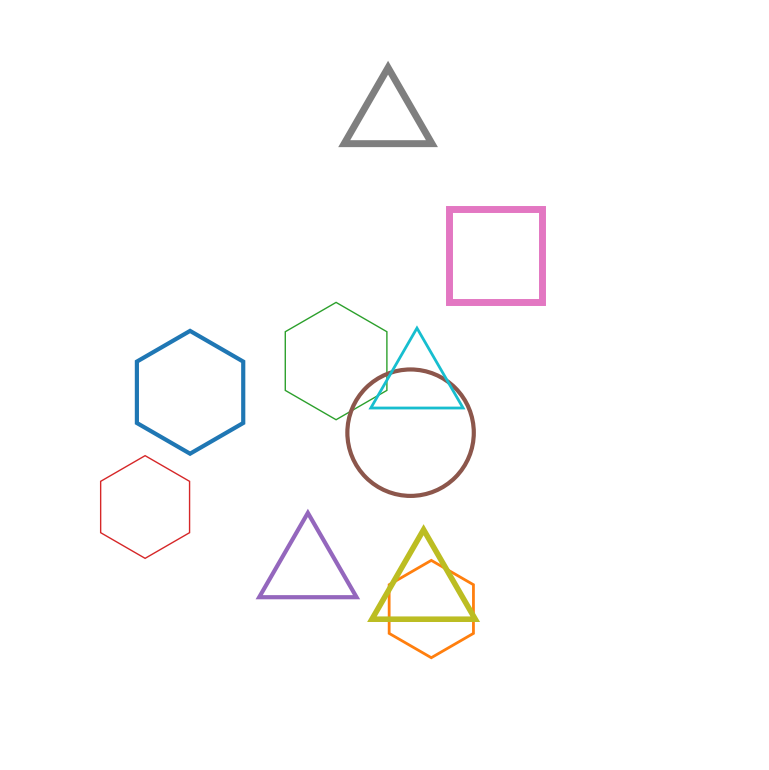[{"shape": "hexagon", "thickness": 1.5, "radius": 0.4, "center": [0.247, 0.491]}, {"shape": "hexagon", "thickness": 1, "radius": 0.32, "center": [0.56, 0.209]}, {"shape": "hexagon", "thickness": 0.5, "radius": 0.38, "center": [0.436, 0.531]}, {"shape": "hexagon", "thickness": 0.5, "radius": 0.33, "center": [0.188, 0.342]}, {"shape": "triangle", "thickness": 1.5, "radius": 0.36, "center": [0.4, 0.261]}, {"shape": "circle", "thickness": 1.5, "radius": 0.41, "center": [0.533, 0.438]}, {"shape": "square", "thickness": 2.5, "radius": 0.3, "center": [0.644, 0.668]}, {"shape": "triangle", "thickness": 2.5, "radius": 0.33, "center": [0.504, 0.846]}, {"shape": "triangle", "thickness": 2, "radius": 0.39, "center": [0.55, 0.235]}, {"shape": "triangle", "thickness": 1, "radius": 0.35, "center": [0.542, 0.505]}]